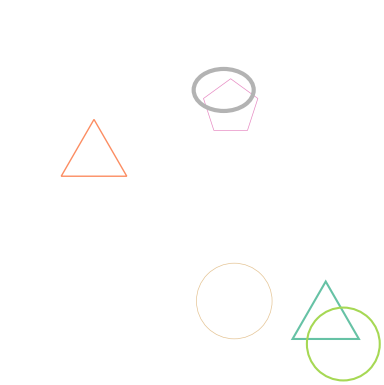[{"shape": "triangle", "thickness": 1.5, "radius": 0.5, "center": [0.846, 0.169]}, {"shape": "triangle", "thickness": 1, "radius": 0.49, "center": [0.244, 0.591]}, {"shape": "pentagon", "thickness": 0.5, "radius": 0.37, "center": [0.599, 0.721]}, {"shape": "circle", "thickness": 1.5, "radius": 0.47, "center": [0.892, 0.106]}, {"shape": "circle", "thickness": 0.5, "radius": 0.49, "center": [0.608, 0.218]}, {"shape": "oval", "thickness": 3, "radius": 0.39, "center": [0.581, 0.766]}]